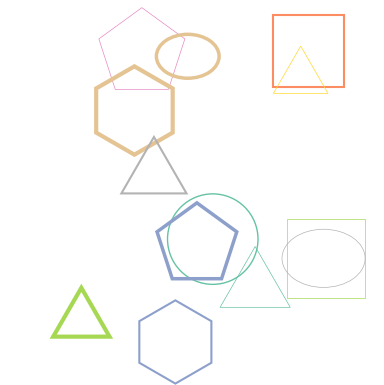[{"shape": "triangle", "thickness": 0.5, "radius": 0.53, "center": [0.663, 0.254]}, {"shape": "circle", "thickness": 1, "radius": 0.59, "center": [0.553, 0.379]}, {"shape": "square", "thickness": 1.5, "radius": 0.47, "center": [0.801, 0.868]}, {"shape": "pentagon", "thickness": 2.5, "radius": 0.54, "center": [0.511, 0.364]}, {"shape": "hexagon", "thickness": 1.5, "radius": 0.54, "center": [0.455, 0.112]}, {"shape": "pentagon", "thickness": 0.5, "radius": 0.59, "center": [0.368, 0.863]}, {"shape": "square", "thickness": 0.5, "radius": 0.51, "center": [0.847, 0.329]}, {"shape": "triangle", "thickness": 3, "radius": 0.42, "center": [0.211, 0.168]}, {"shape": "triangle", "thickness": 0.5, "radius": 0.41, "center": [0.781, 0.798]}, {"shape": "oval", "thickness": 2.5, "radius": 0.41, "center": [0.488, 0.854]}, {"shape": "hexagon", "thickness": 3, "radius": 0.57, "center": [0.349, 0.713]}, {"shape": "triangle", "thickness": 1.5, "radius": 0.49, "center": [0.4, 0.546]}, {"shape": "oval", "thickness": 0.5, "radius": 0.54, "center": [0.84, 0.329]}]